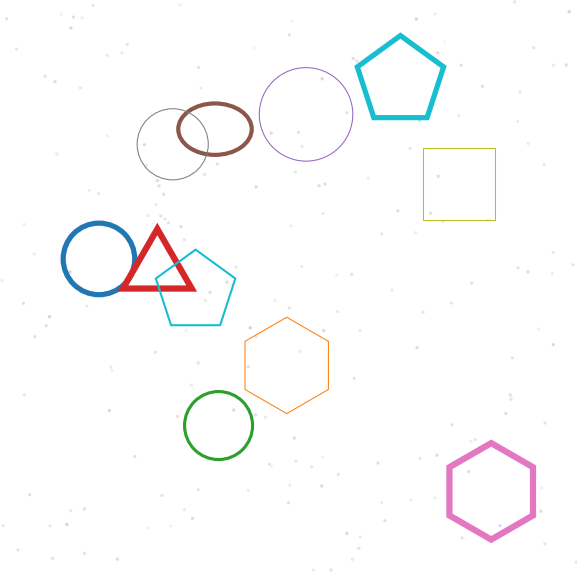[{"shape": "circle", "thickness": 2.5, "radius": 0.31, "center": [0.171, 0.551]}, {"shape": "hexagon", "thickness": 0.5, "radius": 0.42, "center": [0.496, 0.366]}, {"shape": "circle", "thickness": 1.5, "radius": 0.29, "center": [0.378, 0.262]}, {"shape": "triangle", "thickness": 3, "radius": 0.34, "center": [0.272, 0.534]}, {"shape": "circle", "thickness": 0.5, "radius": 0.4, "center": [0.53, 0.801]}, {"shape": "oval", "thickness": 2, "radius": 0.32, "center": [0.372, 0.775]}, {"shape": "hexagon", "thickness": 3, "radius": 0.42, "center": [0.851, 0.148]}, {"shape": "circle", "thickness": 0.5, "radius": 0.31, "center": [0.299, 0.749]}, {"shape": "square", "thickness": 0.5, "radius": 0.31, "center": [0.795, 0.681]}, {"shape": "pentagon", "thickness": 2.5, "radius": 0.39, "center": [0.693, 0.859]}, {"shape": "pentagon", "thickness": 1, "radius": 0.36, "center": [0.339, 0.495]}]